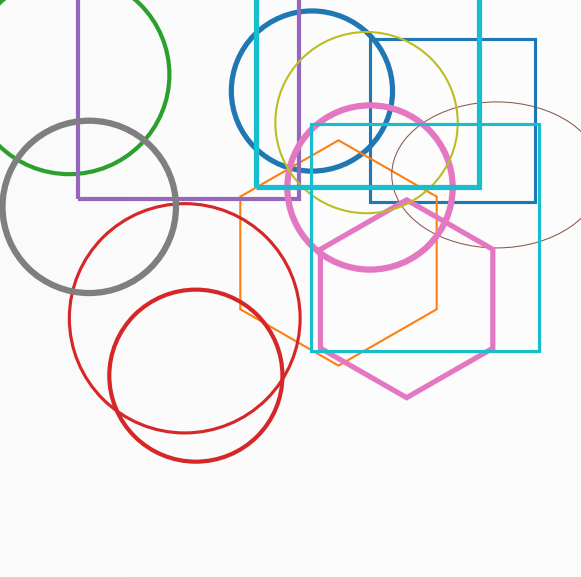[{"shape": "circle", "thickness": 2.5, "radius": 0.69, "center": [0.537, 0.841]}, {"shape": "square", "thickness": 1.5, "radius": 0.71, "center": [0.779, 0.79]}, {"shape": "hexagon", "thickness": 1, "radius": 0.98, "center": [0.582, 0.561]}, {"shape": "circle", "thickness": 2, "radius": 0.86, "center": [0.119, 0.87]}, {"shape": "circle", "thickness": 1.5, "radius": 0.99, "center": [0.318, 0.448]}, {"shape": "circle", "thickness": 2, "radius": 0.74, "center": [0.337, 0.349]}, {"shape": "square", "thickness": 2, "radius": 0.95, "center": [0.324, 0.844]}, {"shape": "oval", "thickness": 0.5, "radius": 0.9, "center": [0.855, 0.696]}, {"shape": "circle", "thickness": 3, "radius": 0.71, "center": [0.637, 0.674]}, {"shape": "hexagon", "thickness": 2.5, "radius": 0.86, "center": [0.7, 0.482]}, {"shape": "circle", "thickness": 3, "radius": 0.75, "center": [0.154, 0.641]}, {"shape": "circle", "thickness": 1, "radius": 0.78, "center": [0.631, 0.787]}, {"shape": "square", "thickness": 1.5, "radius": 0.98, "center": [0.731, 0.588]}, {"shape": "square", "thickness": 2.5, "radius": 0.96, "center": [0.632, 0.868]}]